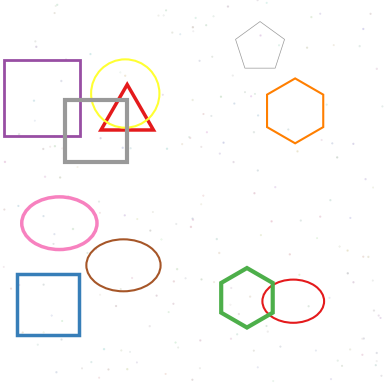[{"shape": "oval", "thickness": 1.5, "radius": 0.4, "center": [0.762, 0.218]}, {"shape": "triangle", "thickness": 2.5, "radius": 0.39, "center": [0.33, 0.702]}, {"shape": "square", "thickness": 2.5, "radius": 0.4, "center": [0.124, 0.21]}, {"shape": "hexagon", "thickness": 3, "radius": 0.39, "center": [0.641, 0.227]}, {"shape": "square", "thickness": 2, "radius": 0.5, "center": [0.11, 0.745]}, {"shape": "hexagon", "thickness": 1.5, "radius": 0.42, "center": [0.767, 0.712]}, {"shape": "circle", "thickness": 1.5, "radius": 0.44, "center": [0.325, 0.757]}, {"shape": "oval", "thickness": 1.5, "radius": 0.48, "center": [0.321, 0.311]}, {"shape": "oval", "thickness": 2.5, "radius": 0.49, "center": [0.154, 0.42]}, {"shape": "square", "thickness": 3, "radius": 0.4, "center": [0.249, 0.659]}, {"shape": "pentagon", "thickness": 0.5, "radius": 0.33, "center": [0.675, 0.877]}]